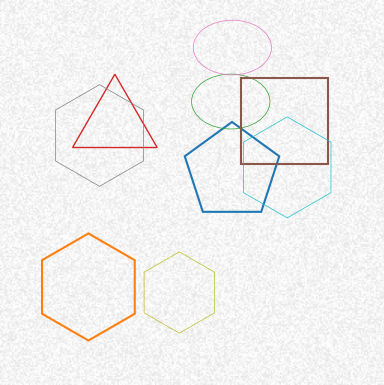[{"shape": "pentagon", "thickness": 1.5, "radius": 0.65, "center": [0.603, 0.554]}, {"shape": "hexagon", "thickness": 1.5, "radius": 0.7, "center": [0.23, 0.255]}, {"shape": "oval", "thickness": 0.5, "radius": 0.51, "center": [0.599, 0.736]}, {"shape": "triangle", "thickness": 1, "radius": 0.63, "center": [0.298, 0.68]}, {"shape": "square", "thickness": 1.5, "radius": 0.56, "center": [0.738, 0.686]}, {"shape": "oval", "thickness": 0.5, "radius": 0.51, "center": [0.604, 0.877]}, {"shape": "hexagon", "thickness": 0.5, "radius": 0.66, "center": [0.258, 0.648]}, {"shape": "hexagon", "thickness": 0.5, "radius": 0.53, "center": [0.466, 0.24]}, {"shape": "hexagon", "thickness": 0.5, "radius": 0.66, "center": [0.746, 0.565]}]